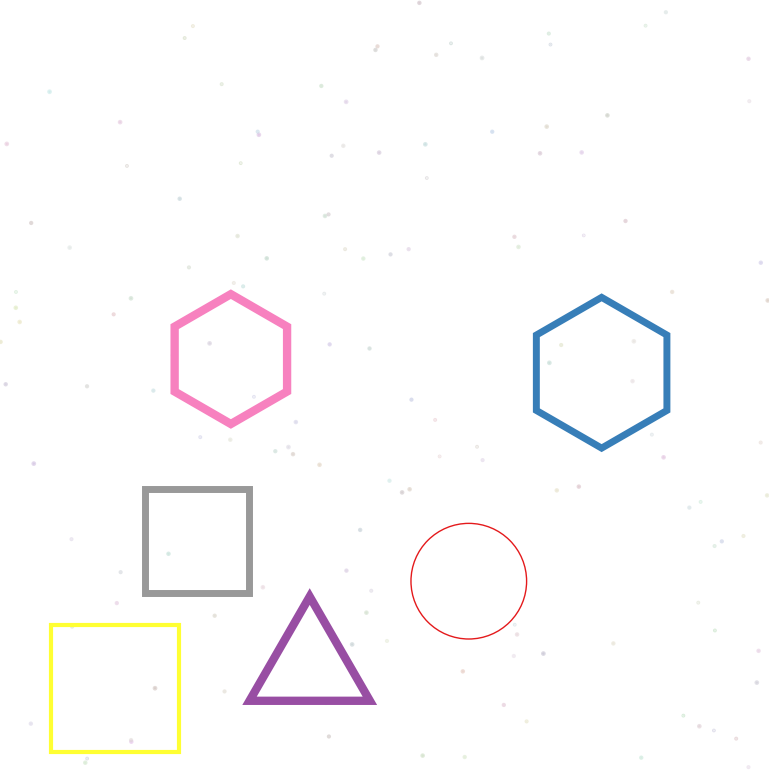[{"shape": "circle", "thickness": 0.5, "radius": 0.38, "center": [0.609, 0.245]}, {"shape": "hexagon", "thickness": 2.5, "radius": 0.49, "center": [0.781, 0.516]}, {"shape": "triangle", "thickness": 3, "radius": 0.45, "center": [0.402, 0.135]}, {"shape": "square", "thickness": 1.5, "radius": 0.41, "center": [0.149, 0.106]}, {"shape": "hexagon", "thickness": 3, "radius": 0.42, "center": [0.3, 0.534]}, {"shape": "square", "thickness": 2.5, "radius": 0.34, "center": [0.256, 0.298]}]